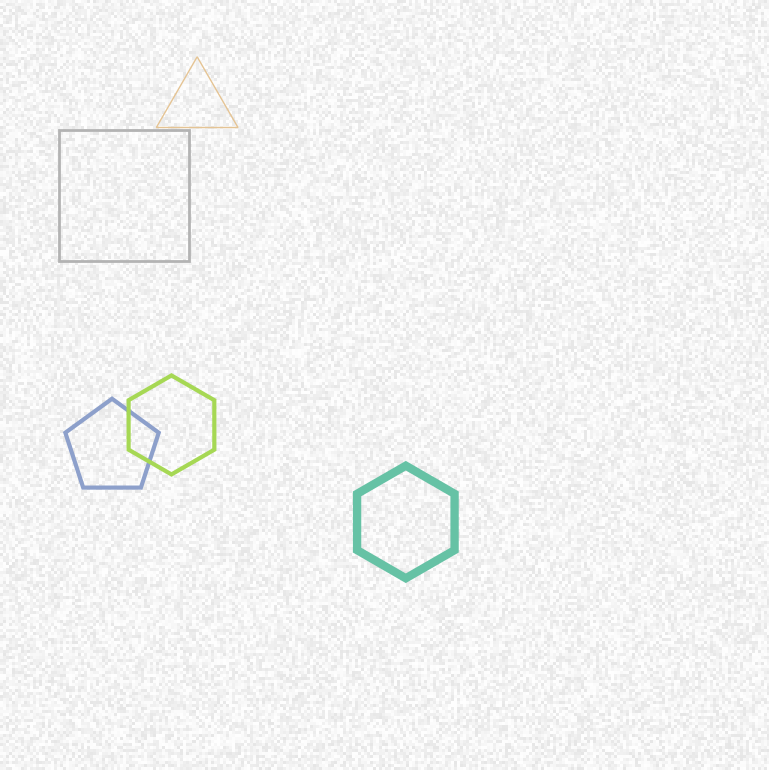[{"shape": "hexagon", "thickness": 3, "radius": 0.37, "center": [0.527, 0.322]}, {"shape": "pentagon", "thickness": 1.5, "radius": 0.32, "center": [0.146, 0.418]}, {"shape": "hexagon", "thickness": 1.5, "radius": 0.32, "center": [0.223, 0.448]}, {"shape": "triangle", "thickness": 0.5, "radius": 0.31, "center": [0.256, 0.865]}, {"shape": "square", "thickness": 1, "radius": 0.42, "center": [0.161, 0.746]}]